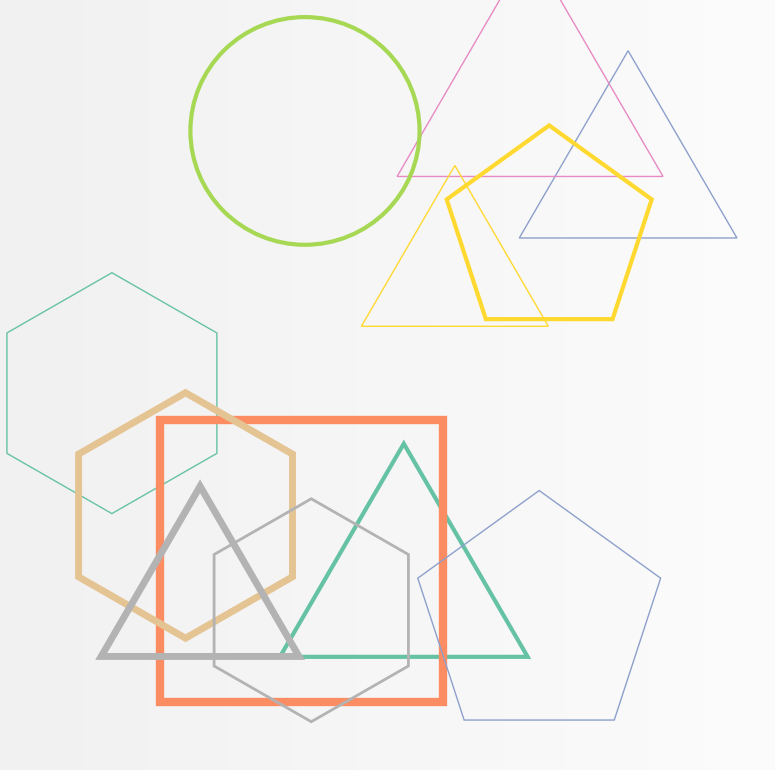[{"shape": "hexagon", "thickness": 0.5, "radius": 0.78, "center": [0.144, 0.489]}, {"shape": "triangle", "thickness": 1.5, "radius": 0.92, "center": [0.521, 0.239]}, {"shape": "square", "thickness": 3, "radius": 0.91, "center": [0.389, 0.272]}, {"shape": "pentagon", "thickness": 0.5, "radius": 0.82, "center": [0.696, 0.198]}, {"shape": "triangle", "thickness": 0.5, "radius": 0.81, "center": [0.81, 0.772]}, {"shape": "triangle", "thickness": 0.5, "radius": 0.99, "center": [0.684, 0.87]}, {"shape": "circle", "thickness": 1.5, "radius": 0.74, "center": [0.394, 0.83]}, {"shape": "pentagon", "thickness": 1.5, "radius": 0.7, "center": [0.709, 0.698]}, {"shape": "triangle", "thickness": 0.5, "radius": 0.7, "center": [0.587, 0.646]}, {"shape": "hexagon", "thickness": 2.5, "radius": 0.8, "center": [0.239, 0.331]}, {"shape": "hexagon", "thickness": 1, "radius": 0.72, "center": [0.402, 0.207]}, {"shape": "triangle", "thickness": 2.5, "radius": 0.74, "center": [0.258, 0.221]}]